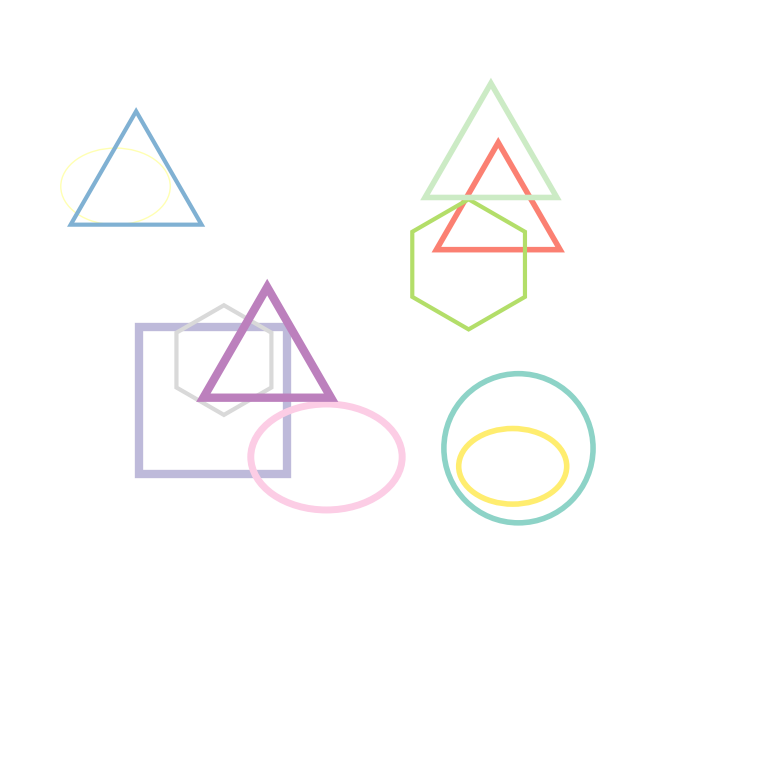[{"shape": "circle", "thickness": 2, "radius": 0.48, "center": [0.673, 0.418]}, {"shape": "oval", "thickness": 0.5, "radius": 0.36, "center": [0.15, 0.758]}, {"shape": "square", "thickness": 3, "radius": 0.48, "center": [0.276, 0.48]}, {"shape": "triangle", "thickness": 2, "radius": 0.46, "center": [0.647, 0.722]}, {"shape": "triangle", "thickness": 1.5, "radius": 0.49, "center": [0.177, 0.757]}, {"shape": "hexagon", "thickness": 1.5, "radius": 0.42, "center": [0.609, 0.657]}, {"shape": "oval", "thickness": 2.5, "radius": 0.49, "center": [0.424, 0.407]}, {"shape": "hexagon", "thickness": 1.5, "radius": 0.36, "center": [0.291, 0.532]}, {"shape": "triangle", "thickness": 3, "radius": 0.48, "center": [0.347, 0.531]}, {"shape": "triangle", "thickness": 2, "radius": 0.49, "center": [0.638, 0.793]}, {"shape": "oval", "thickness": 2, "radius": 0.35, "center": [0.666, 0.394]}]